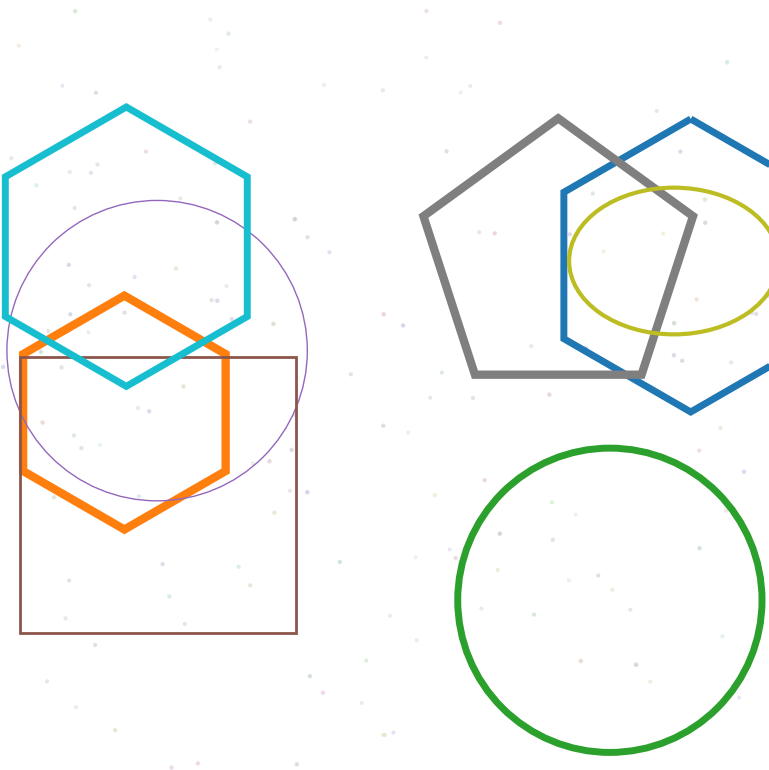[{"shape": "hexagon", "thickness": 2.5, "radius": 0.95, "center": [0.897, 0.655]}, {"shape": "hexagon", "thickness": 3, "radius": 0.76, "center": [0.162, 0.464]}, {"shape": "circle", "thickness": 2.5, "radius": 0.99, "center": [0.792, 0.22]}, {"shape": "circle", "thickness": 0.5, "radius": 0.98, "center": [0.204, 0.545]}, {"shape": "square", "thickness": 1, "radius": 0.9, "center": [0.205, 0.357]}, {"shape": "pentagon", "thickness": 3, "radius": 0.92, "center": [0.725, 0.662]}, {"shape": "oval", "thickness": 1.5, "radius": 0.68, "center": [0.875, 0.661]}, {"shape": "hexagon", "thickness": 2.5, "radius": 0.91, "center": [0.164, 0.68]}]